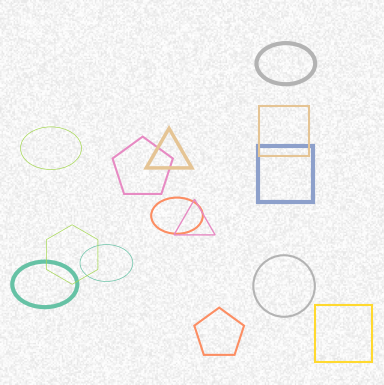[{"shape": "oval", "thickness": 3, "radius": 0.42, "center": [0.116, 0.261]}, {"shape": "oval", "thickness": 0.5, "radius": 0.34, "center": [0.276, 0.317]}, {"shape": "pentagon", "thickness": 1.5, "radius": 0.34, "center": [0.569, 0.133]}, {"shape": "oval", "thickness": 1.5, "radius": 0.34, "center": [0.46, 0.44]}, {"shape": "square", "thickness": 3, "radius": 0.36, "center": [0.742, 0.549]}, {"shape": "pentagon", "thickness": 1.5, "radius": 0.41, "center": [0.371, 0.563]}, {"shape": "triangle", "thickness": 1, "radius": 0.31, "center": [0.505, 0.421]}, {"shape": "hexagon", "thickness": 0.5, "radius": 0.39, "center": [0.187, 0.339]}, {"shape": "oval", "thickness": 0.5, "radius": 0.4, "center": [0.132, 0.615]}, {"shape": "square", "thickness": 1.5, "radius": 0.37, "center": [0.892, 0.133]}, {"shape": "square", "thickness": 1.5, "radius": 0.33, "center": [0.737, 0.661]}, {"shape": "triangle", "thickness": 2.5, "radius": 0.34, "center": [0.439, 0.598]}, {"shape": "circle", "thickness": 1.5, "radius": 0.4, "center": [0.738, 0.257]}, {"shape": "oval", "thickness": 3, "radius": 0.38, "center": [0.742, 0.835]}]